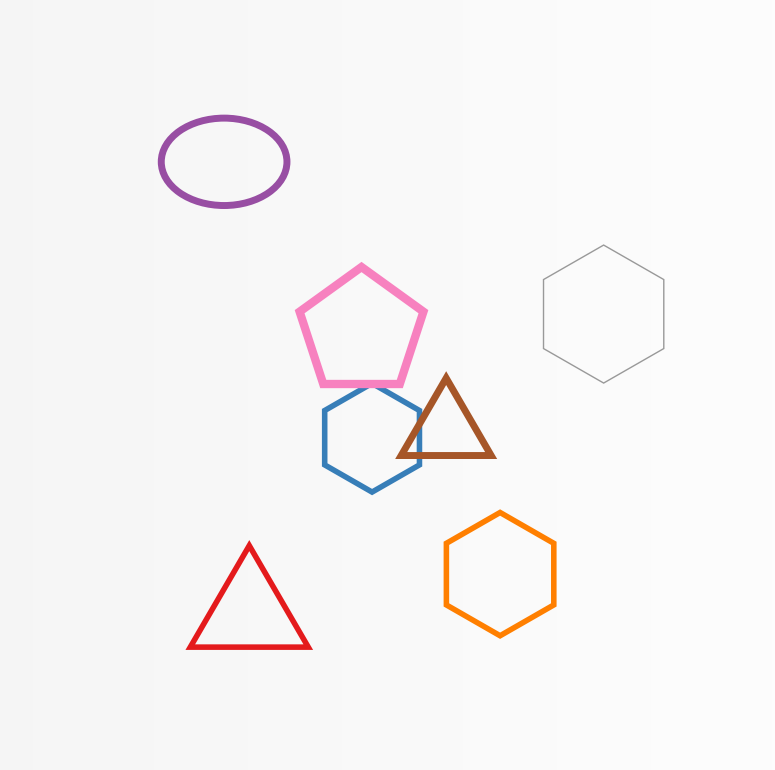[{"shape": "triangle", "thickness": 2, "radius": 0.44, "center": [0.322, 0.204]}, {"shape": "hexagon", "thickness": 2, "radius": 0.35, "center": [0.48, 0.432]}, {"shape": "oval", "thickness": 2.5, "radius": 0.41, "center": [0.289, 0.79]}, {"shape": "hexagon", "thickness": 2, "radius": 0.4, "center": [0.645, 0.254]}, {"shape": "triangle", "thickness": 2.5, "radius": 0.34, "center": [0.576, 0.442]}, {"shape": "pentagon", "thickness": 3, "radius": 0.42, "center": [0.466, 0.569]}, {"shape": "hexagon", "thickness": 0.5, "radius": 0.45, "center": [0.779, 0.592]}]